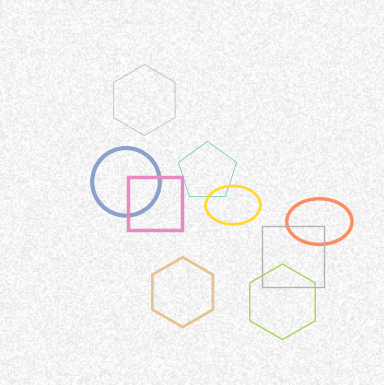[{"shape": "pentagon", "thickness": 0.5, "radius": 0.4, "center": [0.539, 0.554]}, {"shape": "oval", "thickness": 2.5, "radius": 0.42, "center": [0.83, 0.424]}, {"shape": "circle", "thickness": 3, "radius": 0.44, "center": [0.327, 0.528]}, {"shape": "square", "thickness": 2.5, "radius": 0.35, "center": [0.403, 0.471]}, {"shape": "hexagon", "thickness": 1, "radius": 0.49, "center": [0.734, 0.216]}, {"shape": "oval", "thickness": 2, "radius": 0.36, "center": [0.605, 0.467]}, {"shape": "hexagon", "thickness": 2, "radius": 0.45, "center": [0.474, 0.241]}, {"shape": "square", "thickness": 1, "radius": 0.4, "center": [0.76, 0.334]}, {"shape": "hexagon", "thickness": 0.5, "radius": 0.46, "center": [0.375, 0.74]}]